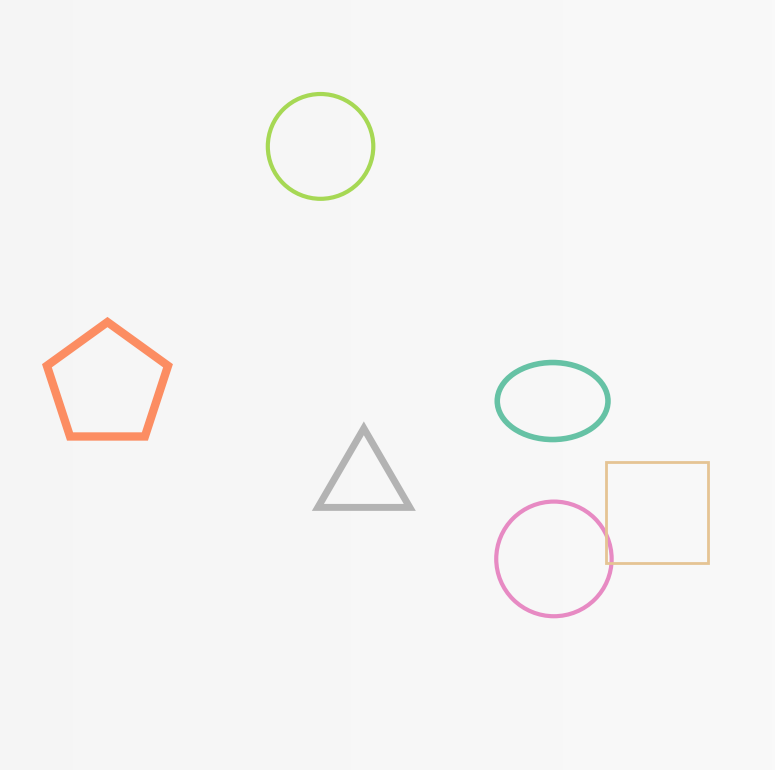[{"shape": "oval", "thickness": 2, "radius": 0.36, "center": [0.713, 0.479]}, {"shape": "pentagon", "thickness": 3, "radius": 0.41, "center": [0.139, 0.5]}, {"shape": "circle", "thickness": 1.5, "radius": 0.37, "center": [0.715, 0.274]}, {"shape": "circle", "thickness": 1.5, "radius": 0.34, "center": [0.414, 0.81]}, {"shape": "square", "thickness": 1, "radius": 0.33, "center": [0.848, 0.334]}, {"shape": "triangle", "thickness": 2.5, "radius": 0.34, "center": [0.469, 0.375]}]